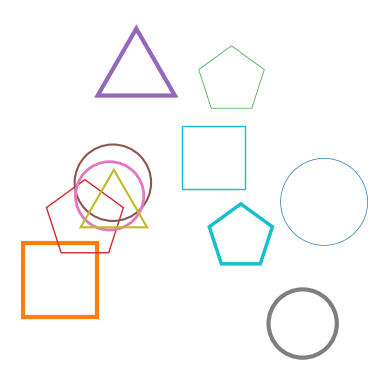[{"shape": "circle", "thickness": 0.5, "radius": 0.56, "center": [0.842, 0.476]}, {"shape": "square", "thickness": 3, "radius": 0.48, "center": [0.155, 0.273]}, {"shape": "pentagon", "thickness": 0.5, "radius": 0.45, "center": [0.601, 0.791]}, {"shape": "pentagon", "thickness": 1, "radius": 0.52, "center": [0.221, 0.428]}, {"shape": "triangle", "thickness": 3, "radius": 0.58, "center": [0.354, 0.81]}, {"shape": "circle", "thickness": 1.5, "radius": 0.5, "center": [0.293, 0.525]}, {"shape": "circle", "thickness": 2, "radius": 0.44, "center": [0.285, 0.491]}, {"shape": "circle", "thickness": 3, "radius": 0.44, "center": [0.786, 0.16]}, {"shape": "triangle", "thickness": 1.5, "radius": 0.5, "center": [0.296, 0.459]}, {"shape": "square", "thickness": 1, "radius": 0.41, "center": [0.554, 0.592]}, {"shape": "pentagon", "thickness": 2.5, "radius": 0.43, "center": [0.626, 0.384]}]